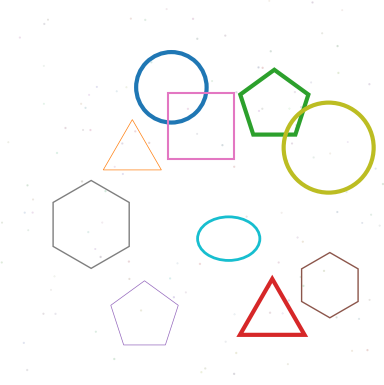[{"shape": "circle", "thickness": 3, "radius": 0.46, "center": [0.445, 0.773]}, {"shape": "triangle", "thickness": 0.5, "radius": 0.44, "center": [0.344, 0.602]}, {"shape": "pentagon", "thickness": 3, "radius": 0.47, "center": [0.713, 0.726]}, {"shape": "triangle", "thickness": 3, "radius": 0.48, "center": [0.707, 0.179]}, {"shape": "pentagon", "thickness": 0.5, "radius": 0.46, "center": [0.375, 0.179]}, {"shape": "hexagon", "thickness": 1, "radius": 0.42, "center": [0.857, 0.259]}, {"shape": "square", "thickness": 1.5, "radius": 0.43, "center": [0.522, 0.672]}, {"shape": "hexagon", "thickness": 1, "radius": 0.57, "center": [0.237, 0.417]}, {"shape": "circle", "thickness": 3, "radius": 0.58, "center": [0.854, 0.617]}, {"shape": "oval", "thickness": 2, "radius": 0.4, "center": [0.594, 0.38]}]